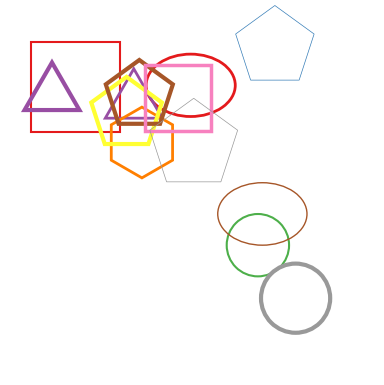[{"shape": "square", "thickness": 1.5, "radius": 0.58, "center": [0.196, 0.774]}, {"shape": "oval", "thickness": 2, "radius": 0.58, "center": [0.495, 0.778]}, {"shape": "pentagon", "thickness": 0.5, "radius": 0.54, "center": [0.714, 0.879]}, {"shape": "circle", "thickness": 1.5, "radius": 0.4, "center": [0.67, 0.363]}, {"shape": "triangle", "thickness": 2, "radius": 0.43, "center": [0.347, 0.736]}, {"shape": "triangle", "thickness": 3, "radius": 0.41, "center": [0.135, 0.755]}, {"shape": "hexagon", "thickness": 2, "radius": 0.46, "center": [0.369, 0.63]}, {"shape": "pentagon", "thickness": 3, "radius": 0.48, "center": [0.329, 0.704]}, {"shape": "oval", "thickness": 1, "radius": 0.58, "center": [0.681, 0.444]}, {"shape": "pentagon", "thickness": 3, "radius": 0.46, "center": [0.362, 0.753]}, {"shape": "square", "thickness": 2.5, "radius": 0.43, "center": [0.462, 0.745]}, {"shape": "circle", "thickness": 3, "radius": 0.45, "center": [0.768, 0.225]}, {"shape": "pentagon", "thickness": 0.5, "radius": 0.6, "center": [0.503, 0.625]}]